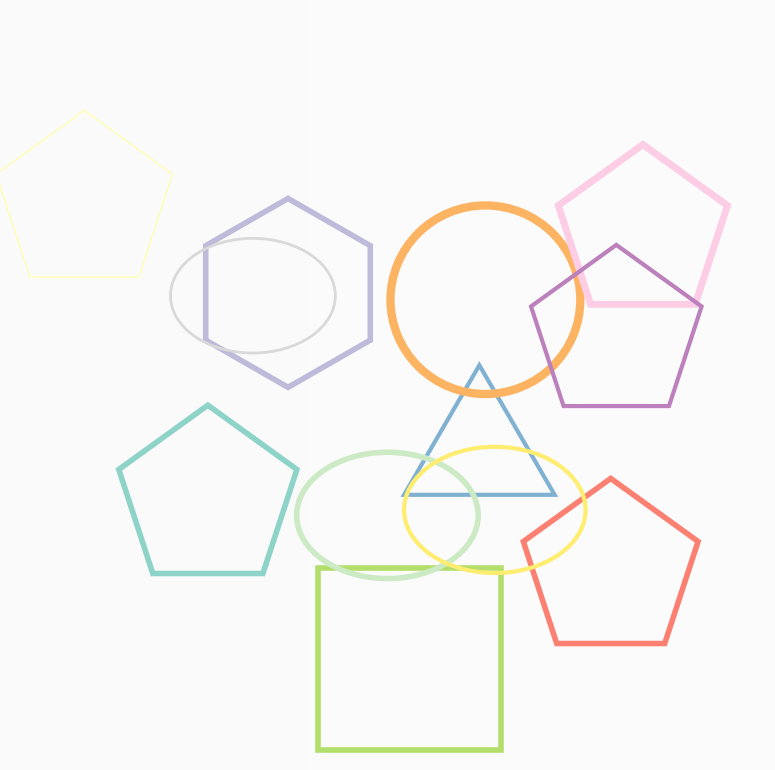[{"shape": "pentagon", "thickness": 2, "radius": 0.6, "center": [0.268, 0.353]}, {"shape": "pentagon", "thickness": 0.5, "radius": 0.6, "center": [0.109, 0.737]}, {"shape": "hexagon", "thickness": 2, "radius": 0.61, "center": [0.372, 0.62]}, {"shape": "pentagon", "thickness": 2, "radius": 0.59, "center": [0.788, 0.26]}, {"shape": "triangle", "thickness": 1.5, "radius": 0.56, "center": [0.619, 0.413]}, {"shape": "circle", "thickness": 3, "radius": 0.61, "center": [0.626, 0.611]}, {"shape": "square", "thickness": 2, "radius": 0.59, "center": [0.529, 0.144]}, {"shape": "pentagon", "thickness": 2.5, "radius": 0.57, "center": [0.83, 0.698]}, {"shape": "oval", "thickness": 1, "radius": 0.53, "center": [0.326, 0.616]}, {"shape": "pentagon", "thickness": 1.5, "radius": 0.58, "center": [0.795, 0.566]}, {"shape": "oval", "thickness": 2, "radius": 0.59, "center": [0.5, 0.331]}, {"shape": "oval", "thickness": 1.5, "radius": 0.59, "center": [0.638, 0.338]}]